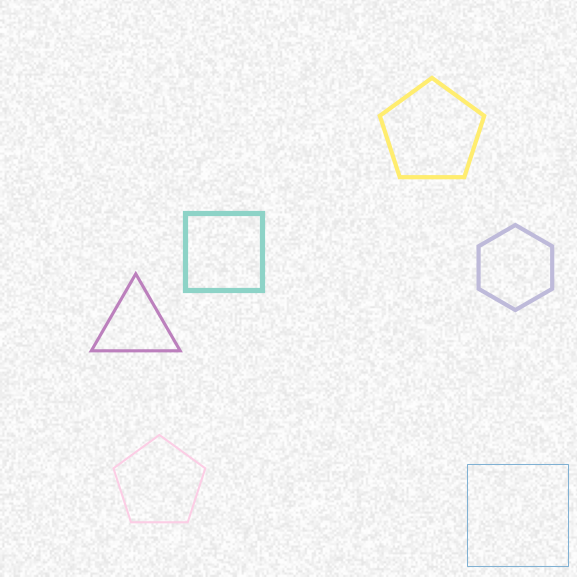[{"shape": "square", "thickness": 2.5, "radius": 0.34, "center": [0.387, 0.563]}, {"shape": "hexagon", "thickness": 2, "radius": 0.37, "center": [0.892, 0.536]}, {"shape": "square", "thickness": 0.5, "radius": 0.44, "center": [0.896, 0.107]}, {"shape": "pentagon", "thickness": 1, "radius": 0.42, "center": [0.276, 0.162]}, {"shape": "triangle", "thickness": 1.5, "radius": 0.44, "center": [0.235, 0.436]}, {"shape": "pentagon", "thickness": 2, "radius": 0.48, "center": [0.748, 0.769]}]